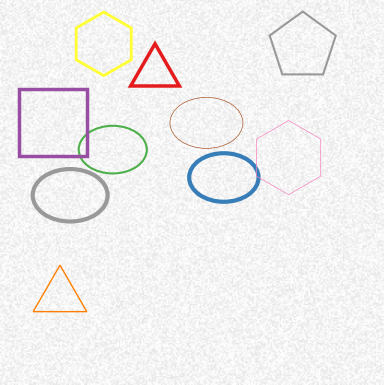[{"shape": "triangle", "thickness": 2.5, "radius": 0.37, "center": [0.403, 0.813]}, {"shape": "oval", "thickness": 3, "radius": 0.45, "center": [0.581, 0.539]}, {"shape": "oval", "thickness": 1.5, "radius": 0.44, "center": [0.293, 0.611]}, {"shape": "square", "thickness": 2.5, "radius": 0.44, "center": [0.137, 0.682]}, {"shape": "triangle", "thickness": 1, "radius": 0.4, "center": [0.156, 0.231]}, {"shape": "hexagon", "thickness": 2, "radius": 0.41, "center": [0.269, 0.886]}, {"shape": "oval", "thickness": 0.5, "radius": 0.47, "center": [0.536, 0.681]}, {"shape": "hexagon", "thickness": 0.5, "radius": 0.48, "center": [0.75, 0.591]}, {"shape": "oval", "thickness": 3, "radius": 0.49, "center": [0.182, 0.493]}, {"shape": "pentagon", "thickness": 1.5, "radius": 0.45, "center": [0.786, 0.88]}]